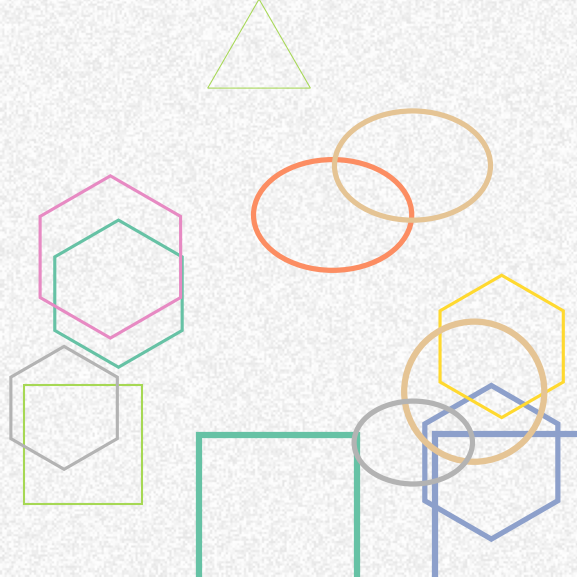[{"shape": "square", "thickness": 3, "radius": 0.68, "center": [0.482, 0.11]}, {"shape": "hexagon", "thickness": 1.5, "radius": 0.64, "center": [0.205, 0.491]}, {"shape": "oval", "thickness": 2.5, "radius": 0.68, "center": [0.576, 0.627]}, {"shape": "hexagon", "thickness": 2.5, "radius": 0.66, "center": [0.851, 0.199]}, {"shape": "square", "thickness": 3, "radius": 0.69, "center": [0.89, 0.109]}, {"shape": "hexagon", "thickness": 1.5, "radius": 0.7, "center": [0.191, 0.554]}, {"shape": "square", "thickness": 1, "radius": 0.51, "center": [0.144, 0.229]}, {"shape": "triangle", "thickness": 0.5, "radius": 0.51, "center": [0.449, 0.898]}, {"shape": "hexagon", "thickness": 1.5, "radius": 0.62, "center": [0.869, 0.399]}, {"shape": "circle", "thickness": 3, "radius": 0.61, "center": [0.821, 0.321]}, {"shape": "oval", "thickness": 2.5, "radius": 0.68, "center": [0.714, 0.712]}, {"shape": "hexagon", "thickness": 1.5, "radius": 0.53, "center": [0.111, 0.293]}, {"shape": "oval", "thickness": 2.5, "radius": 0.51, "center": [0.716, 0.233]}]